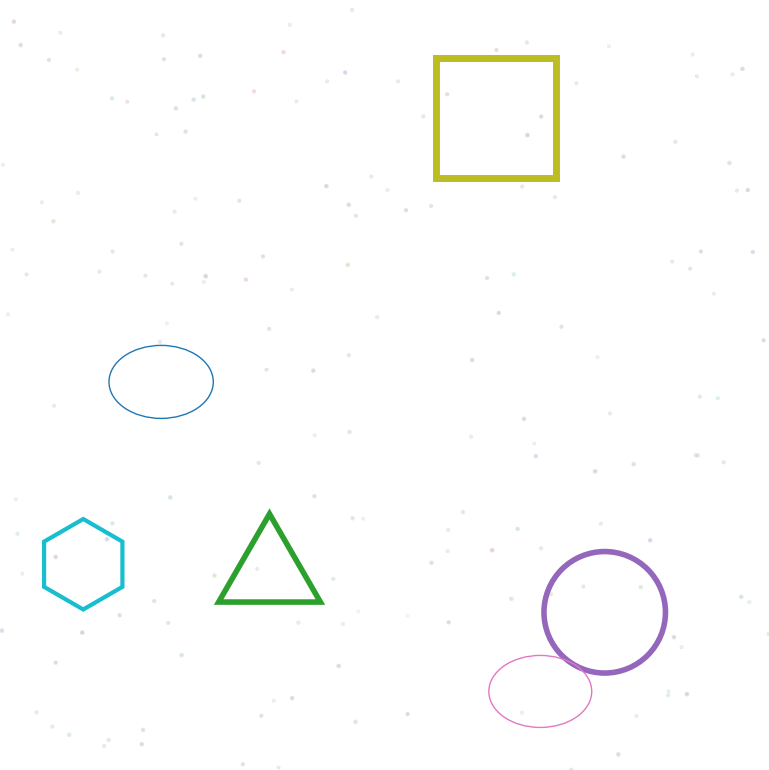[{"shape": "oval", "thickness": 0.5, "radius": 0.34, "center": [0.209, 0.504]}, {"shape": "triangle", "thickness": 2, "radius": 0.38, "center": [0.35, 0.256]}, {"shape": "circle", "thickness": 2, "radius": 0.39, "center": [0.785, 0.205]}, {"shape": "oval", "thickness": 0.5, "radius": 0.33, "center": [0.702, 0.102]}, {"shape": "square", "thickness": 2.5, "radius": 0.39, "center": [0.644, 0.847]}, {"shape": "hexagon", "thickness": 1.5, "radius": 0.29, "center": [0.108, 0.267]}]